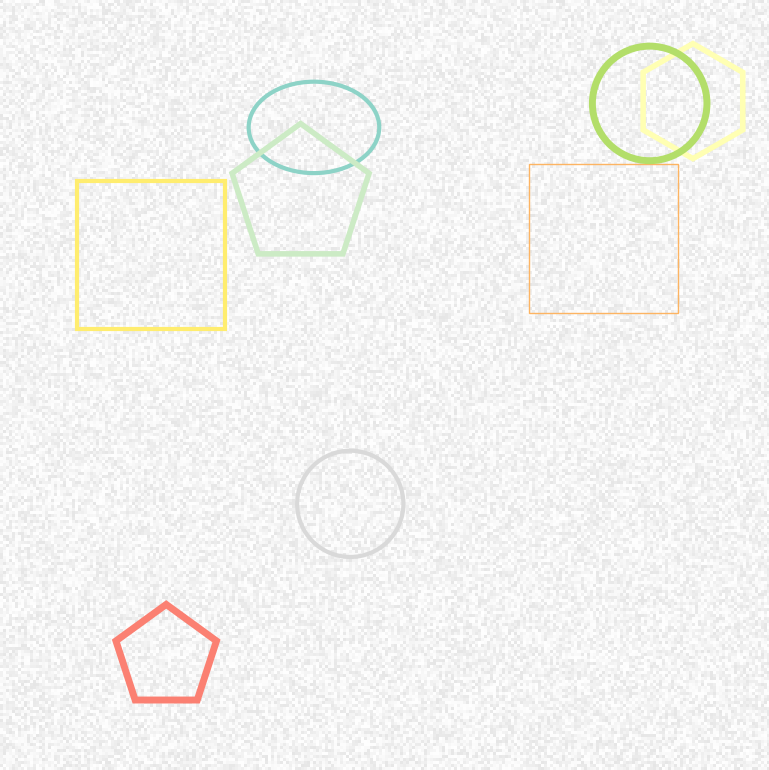[{"shape": "oval", "thickness": 1.5, "radius": 0.42, "center": [0.408, 0.835]}, {"shape": "hexagon", "thickness": 2, "radius": 0.37, "center": [0.9, 0.869]}, {"shape": "pentagon", "thickness": 2.5, "radius": 0.34, "center": [0.216, 0.146]}, {"shape": "square", "thickness": 0.5, "radius": 0.48, "center": [0.784, 0.69]}, {"shape": "circle", "thickness": 2.5, "radius": 0.37, "center": [0.844, 0.866]}, {"shape": "circle", "thickness": 1.5, "radius": 0.35, "center": [0.455, 0.346]}, {"shape": "pentagon", "thickness": 2, "radius": 0.47, "center": [0.39, 0.746]}, {"shape": "square", "thickness": 1.5, "radius": 0.48, "center": [0.196, 0.669]}]